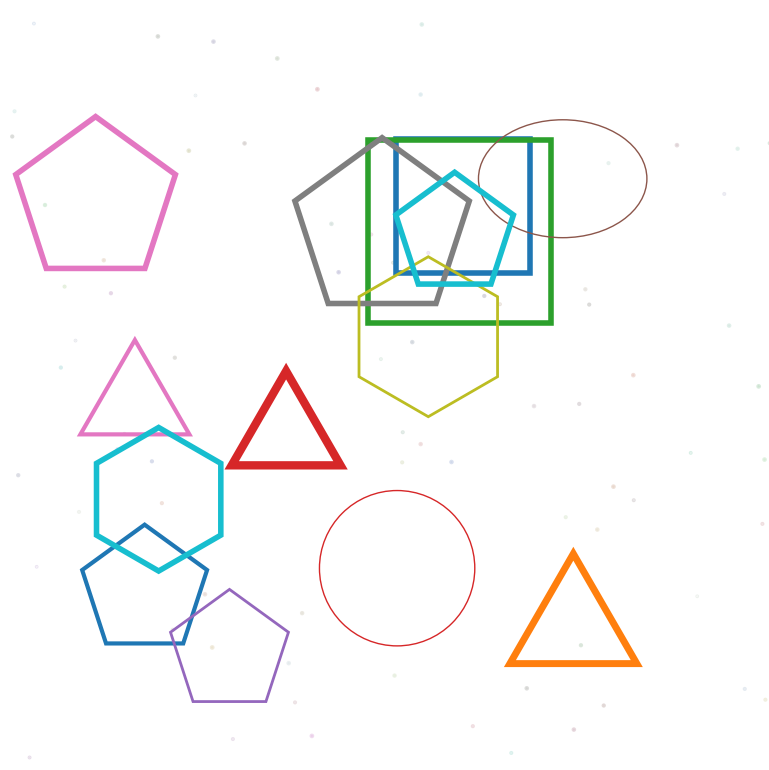[{"shape": "pentagon", "thickness": 1.5, "radius": 0.43, "center": [0.188, 0.233]}, {"shape": "square", "thickness": 2, "radius": 0.44, "center": [0.601, 0.732]}, {"shape": "triangle", "thickness": 2.5, "radius": 0.48, "center": [0.745, 0.186]}, {"shape": "square", "thickness": 2, "radius": 0.59, "center": [0.597, 0.699]}, {"shape": "triangle", "thickness": 3, "radius": 0.41, "center": [0.372, 0.436]}, {"shape": "circle", "thickness": 0.5, "radius": 0.5, "center": [0.516, 0.262]}, {"shape": "pentagon", "thickness": 1, "radius": 0.4, "center": [0.298, 0.154]}, {"shape": "oval", "thickness": 0.5, "radius": 0.55, "center": [0.731, 0.768]}, {"shape": "triangle", "thickness": 1.5, "radius": 0.41, "center": [0.175, 0.477]}, {"shape": "pentagon", "thickness": 2, "radius": 0.55, "center": [0.124, 0.74]}, {"shape": "pentagon", "thickness": 2, "radius": 0.6, "center": [0.496, 0.702]}, {"shape": "hexagon", "thickness": 1, "radius": 0.52, "center": [0.556, 0.563]}, {"shape": "hexagon", "thickness": 2, "radius": 0.47, "center": [0.206, 0.352]}, {"shape": "pentagon", "thickness": 2, "radius": 0.4, "center": [0.59, 0.696]}]